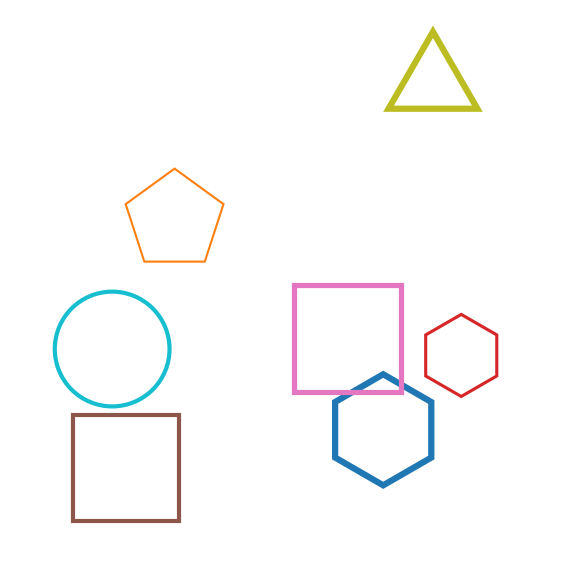[{"shape": "hexagon", "thickness": 3, "radius": 0.48, "center": [0.664, 0.255]}, {"shape": "pentagon", "thickness": 1, "radius": 0.45, "center": [0.302, 0.618]}, {"shape": "hexagon", "thickness": 1.5, "radius": 0.36, "center": [0.799, 0.384]}, {"shape": "square", "thickness": 2, "radius": 0.46, "center": [0.218, 0.189]}, {"shape": "square", "thickness": 2.5, "radius": 0.46, "center": [0.602, 0.412]}, {"shape": "triangle", "thickness": 3, "radius": 0.44, "center": [0.75, 0.855]}, {"shape": "circle", "thickness": 2, "radius": 0.5, "center": [0.194, 0.395]}]